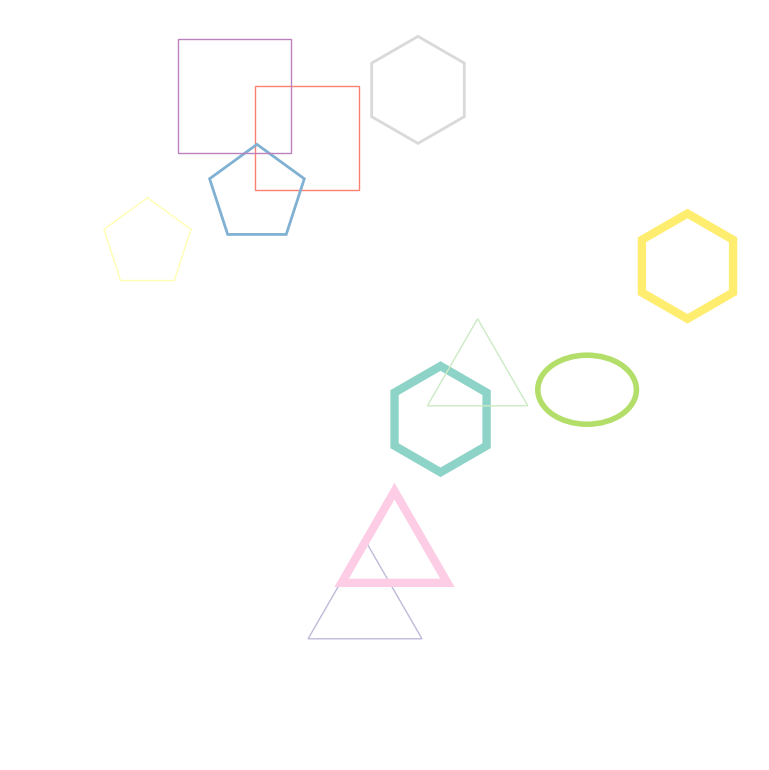[{"shape": "hexagon", "thickness": 3, "radius": 0.35, "center": [0.572, 0.456]}, {"shape": "pentagon", "thickness": 0.5, "radius": 0.3, "center": [0.191, 0.684]}, {"shape": "triangle", "thickness": 0.5, "radius": 0.43, "center": [0.474, 0.213]}, {"shape": "square", "thickness": 0.5, "radius": 0.34, "center": [0.399, 0.821]}, {"shape": "pentagon", "thickness": 1, "radius": 0.32, "center": [0.334, 0.748]}, {"shape": "oval", "thickness": 2, "radius": 0.32, "center": [0.762, 0.494]}, {"shape": "triangle", "thickness": 3, "radius": 0.4, "center": [0.512, 0.283]}, {"shape": "hexagon", "thickness": 1, "radius": 0.35, "center": [0.543, 0.883]}, {"shape": "square", "thickness": 0.5, "radius": 0.37, "center": [0.305, 0.875]}, {"shape": "triangle", "thickness": 0.5, "radius": 0.38, "center": [0.62, 0.511]}, {"shape": "hexagon", "thickness": 3, "radius": 0.34, "center": [0.893, 0.654]}]